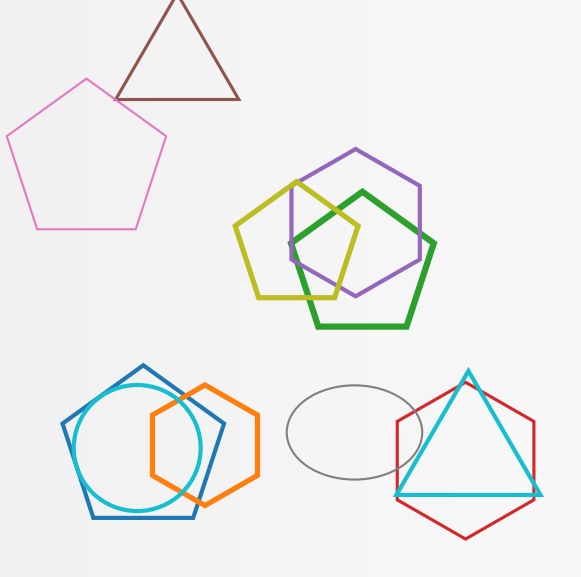[{"shape": "pentagon", "thickness": 2, "radius": 0.73, "center": [0.247, 0.221]}, {"shape": "hexagon", "thickness": 2.5, "radius": 0.52, "center": [0.353, 0.228]}, {"shape": "pentagon", "thickness": 3, "radius": 0.65, "center": [0.624, 0.538]}, {"shape": "hexagon", "thickness": 1.5, "radius": 0.68, "center": [0.801, 0.201]}, {"shape": "hexagon", "thickness": 2, "radius": 0.64, "center": [0.612, 0.614]}, {"shape": "triangle", "thickness": 1.5, "radius": 0.61, "center": [0.305, 0.888]}, {"shape": "pentagon", "thickness": 1, "radius": 0.72, "center": [0.149, 0.719]}, {"shape": "oval", "thickness": 1, "radius": 0.58, "center": [0.61, 0.25]}, {"shape": "pentagon", "thickness": 2.5, "radius": 0.56, "center": [0.51, 0.574]}, {"shape": "circle", "thickness": 2, "radius": 0.55, "center": [0.236, 0.223]}, {"shape": "triangle", "thickness": 2, "radius": 0.72, "center": [0.806, 0.214]}]